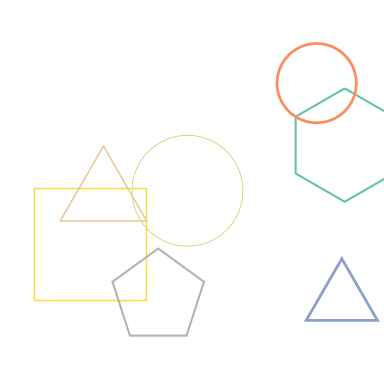[{"shape": "hexagon", "thickness": 1.5, "radius": 0.74, "center": [0.895, 0.623]}, {"shape": "circle", "thickness": 2, "radius": 0.51, "center": [0.823, 0.784]}, {"shape": "triangle", "thickness": 2, "radius": 0.53, "center": [0.888, 0.221]}, {"shape": "circle", "thickness": 0.5, "radius": 0.72, "center": [0.487, 0.505]}, {"shape": "square", "thickness": 1, "radius": 0.73, "center": [0.234, 0.367]}, {"shape": "triangle", "thickness": 1, "radius": 0.65, "center": [0.269, 0.491]}, {"shape": "pentagon", "thickness": 1.5, "radius": 0.62, "center": [0.411, 0.229]}]